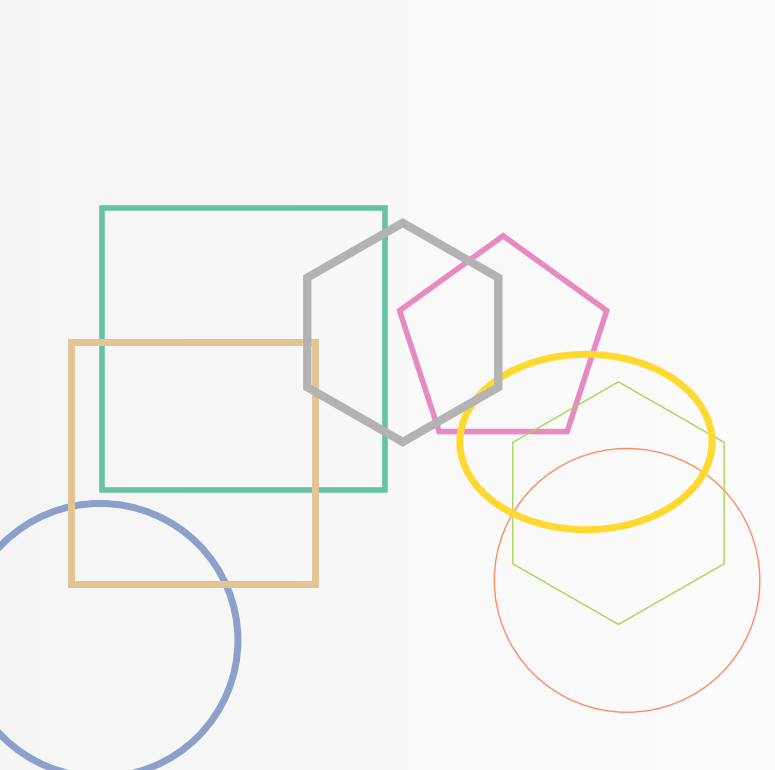[{"shape": "square", "thickness": 2, "radius": 0.91, "center": [0.315, 0.547]}, {"shape": "circle", "thickness": 0.5, "radius": 0.86, "center": [0.809, 0.246]}, {"shape": "circle", "thickness": 2.5, "radius": 0.89, "center": [0.129, 0.168]}, {"shape": "pentagon", "thickness": 2, "radius": 0.7, "center": [0.649, 0.553]}, {"shape": "hexagon", "thickness": 0.5, "radius": 0.79, "center": [0.798, 0.347]}, {"shape": "oval", "thickness": 2.5, "radius": 0.81, "center": [0.756, 0.426]}, {"shape": "square", "thickness": 2.5, "radius": 0.79, "center": [0.249, 0.399]}, {"shape": "hexagon", "thickness": 3, "radius": 0.71, "center": [0.52, 0.568]}]